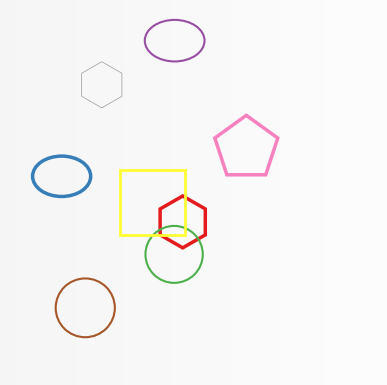[{"shape": "hexagon", "thickness": 2.5, "radius": 0.34, "center": [0.471, 0.424]}, {"shape": "oval", "thickness": 2.5, "radius": 0.37, "center": [0.159, 0.542]}, {"shape": "circle", "thickness": 1.5, "radius": 0.37, "center": [0.449, 0.339]}, {"shape": "oval", "thickness": 1.5, "radius": 0.39, "center": [0.451, 0.894]}, {"shape": "square", "thickness": 2, "radius": 0.42, "center": [0.395, 0.473]}, {"shape": "circle", "thickness": 1.5, "radius": 0.38, "center": [0.22, 0.2]}, {"shape": "pentagon", "thickness": 2.5, "radius": 0.43, "center": [0.636, 0.615]}, {"shape": "hexagon", "thickness": 0.5, "radius": 0.3, "center": [0.263, 0.78]}]